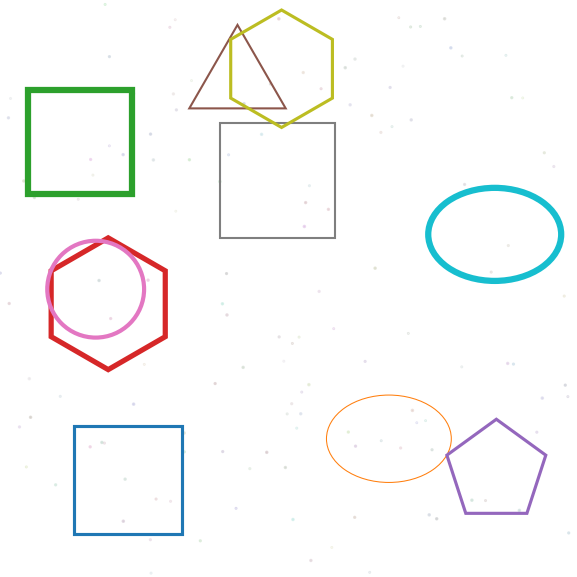[{"shape": "square", "thickness": 1.5, "radius": 0.47, "center": [0.222, 0.168]}, {"shape": "oval", "thickness": 0.5, "radius": 0.54, "center": [0.673, 0.239]}, {"shape": "square", "thickness": 3, "radius": 0.45, "center": [0.138, 0.753]}, {"shape": "hexagon", "thickness": 2.5, "radius": 0.57, "center": [0.187, 0.473]}, {"shape": "pentagon", "thickness": 1.5, "radius": 0.45, "center": [0.859, 0.183]}, {"shape": "triangle", "thickness": 1, "radius": 0.48, "center": [0.411, 0.86]}, {"shape": "circle", "thickness": 2, "radius": 0.42, "center": [0.166, 0.498]}, {"shape": "square", "thickness": 1, "radius": 0.5, "center": [0.48, 0.686]}, {"shape": "hexagon", "thickness": 1.5, "radius": 0.51, "center": [0.488, 0.88]}, {"shape": "oval", "thickness": 3, "radius": 0.58, "center": [0.857, 0.593]}]